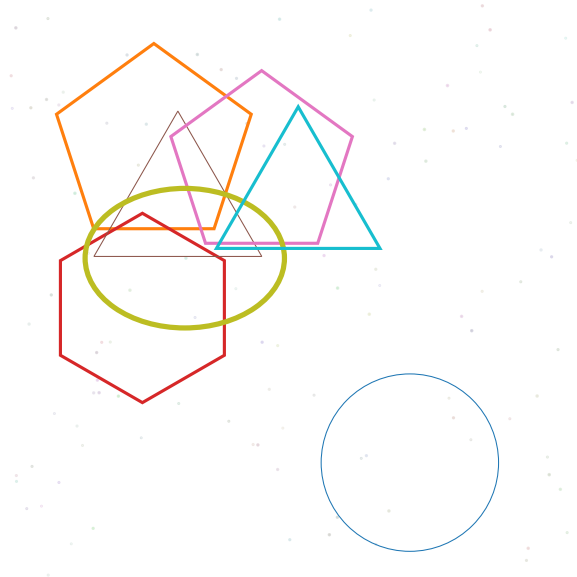[{"shape": "circle", "thickness": 0.5, "radius": 0.77, "center": [0.71, 0.198]}, {"shape": "pentagon", "thickness": 1.5, "radius": 0.89, "center": [0.266, 0.746]}, {"shape": "hexagon", "thickness": 1.5, "radius": 0.82, "center": [0.247, 0.466]}, {"shape": "triangle", "thickness": 0.5, "radius": 0.84, "center": [0.308, 0.639]}, {"shape": "pentagon", "thickness": 1.5, "radius": 0.83, "center": [0.453, 0.712]}, {"shape": "oval", "thickness": 2.5, "radius": 0.86, "center": [0.32, 0.552]}, {"shape": "triangle", "thickness": 1.5, "radius": 0.82, "center": [0.516, 0.651]}]